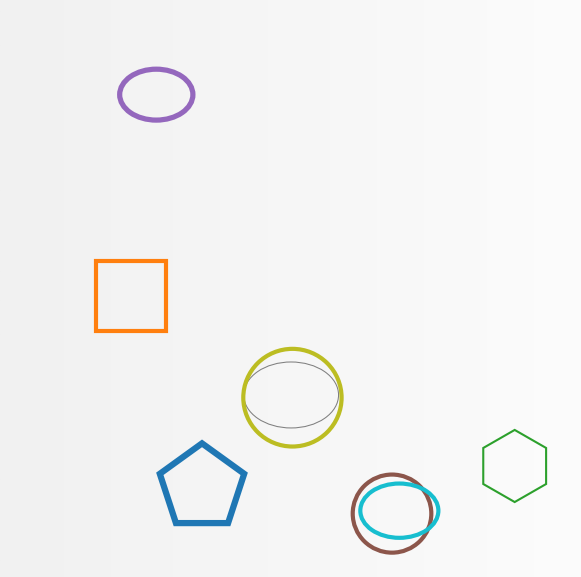[{"shape": "pentagon", "thickness": 3, "radius": 0.38, "center": [0.348, 0.155]}, {"shape": "square", "thickness": 2, "radius": 0.3, "center": [0.225, 0.487]}, {"shape": "hexagon", "thickness": 1, "radius": 0.31, "center": [0.885, 0.192]}, {"shape": "oval", "thickness": 2.5, "radius": 0.31, "center": [0.269, 0.835]}, {"shape": "circle", "thickness": 2, "radius": 0.34, "center": [0.674, 0.11]}, {"shape": "oval", "thickness": 0.5, "radius": 0.41, "center": [0.501, 0.315]}, {"shape": "circle", "thickness": 2, "radius": 0.42, "center": [0.503, 0.311]}, {"shape": "oval", "thickness": 2, "radius": 0.34, "center": [0.687, 0.115]}]